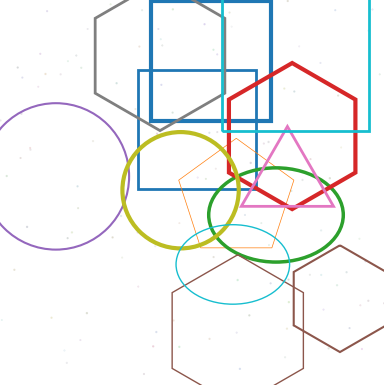[{"shape": "square", "thickness": 3, "radius": 0.78, "center": [0.547, 0.841]}, {"shape": "square", "thickness": 2, "radius": 0.77, "center": [0.512, 0.664]}, {"shape": "pentagon", "thickness": 0.5, "radius": 0.79, "center": [0.614, 0.483]}, {"shape": "oval", "thickness": 2.5, "radius": 0.87, "center": [0.717, 0.442]}, {"shape": "hexagon", "thickness": 3, "radius": 0.95, "center": [0.759, 0.647]}, {"shape": "circle", "thickness": 1.5, "radius": 0.95, "center": [0.145, 0.542]}, {"shape": "hexagon", "thickness": 1.5, "radius": 0.69, "center": [0.883, 0.224]}, {"shape": "hexagon", "thickness": 1, "radius": 0.98, "center": [0.618, 0.142]}, {"shape": "triangle", "thickness": 2, "radius": 0.69, "center": [0.747, 0.533]}, {"shape": "hexagon", "thickness": 2, "radius": 0.97, "center": [0.416, 0.855]}, {"shape": "circle", "thickness": 3, "radius": 0.76, "center": [0.469, 0.506]}, {"shape": "oval", "thickness": 1, "radius": 0.74, "center": [0.605, 0.313]}, {"shape": "square", "thickness": 2, "radius": 0.96, "center": [0.767, 0.85]}]